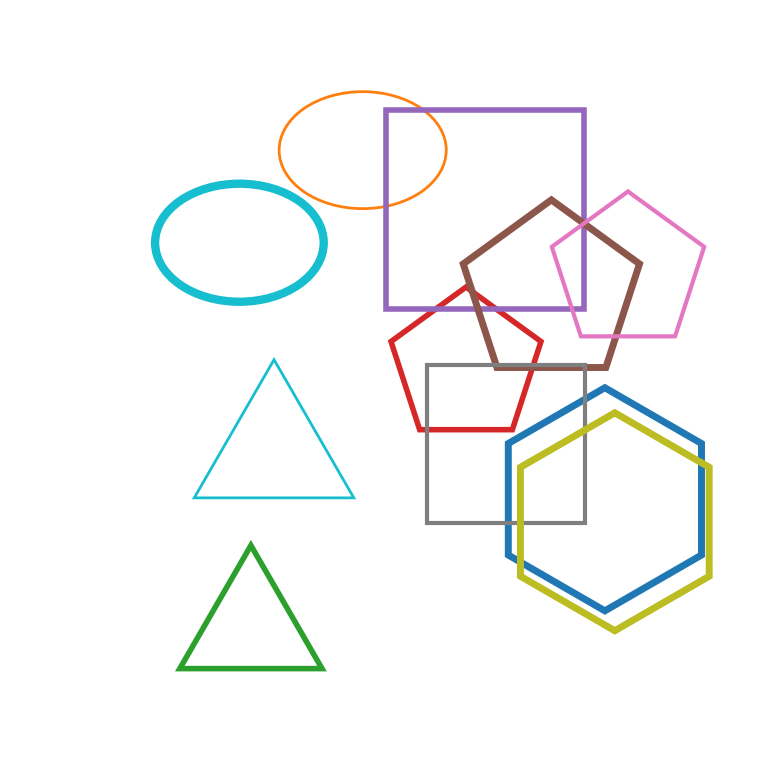[{"shape": "hexagon", "thickness": 2.5, "radius": 0.72, "center": [0.786, 0.352]}, {"shape": "oval", "thickness": 1, "radius": 0.54, "center": [0.471, 0.805]}, {"shape": "triangle", "thickness": 2, "radius": 0.53, "center": [0.326, 0.185]}, {"shape": "pentagon", "thickness": 2, "radius": 0.51, "center": [0.605, 0.525]}, {"shape": "square", "thickness": 2, "radius": 0.64, "center": [0.63, 0.728]}, {"shape": "pentagon", "thickness": 2.5, "radius": 0.6, "center": [0.716, 0.62]}, {"shape": "pentagon", "thickness": 1.5, "radius": 0.52, "center": [0.816, 0.647]}, {"shape": "square", "thickness": 1.5, "radius": 0.51, "center": [0.657, 0.424]}, {"shape": "hexagon", "thickness": 2.5, "radius": 0.71, "center": [0.798, 0.322]}, {"shape": "triangle", "thickness": 1, "radius": 0.6, "center": [0.356, 0.413]}, {"shape": "oval", "thickness": 3, "radius": 0.55, "center": [0.311, 0.685]}]